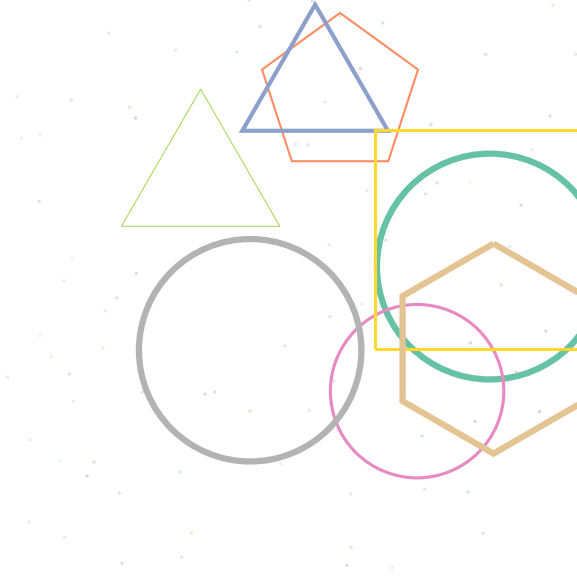[{"shape": "circle", "thickness": 3, "radius": 0.98, "center": [0.848, 0.538]}, {"shape": "pentagon", "thickness": 1, "radius": 0.71, "center": [0.589, 0.835]}, {"shape": "triangle", "thickness": 2, "radius": 0.73, "center": [0.546, 0.845]}, {"shape": "circle", "thickness": 1.5, "radius": 0.75, "center": [0.722, 0.322]}, {"shape": "triangle", "thickness": 0.5, "radius": 0.79, "center": [0.347, 0.686]}, {"shape": "square", "thickness": 1.5, "radius": 0.95, "center": [0.839, 0.584]}, {"shape": "hexagon", "thickness": 3, "radius": 0.91, "center": [0.855, 0.396]}, {"shape": "circle", "thickness": 3, "radius": 0.96, "center": [0.433, 0.393]}]